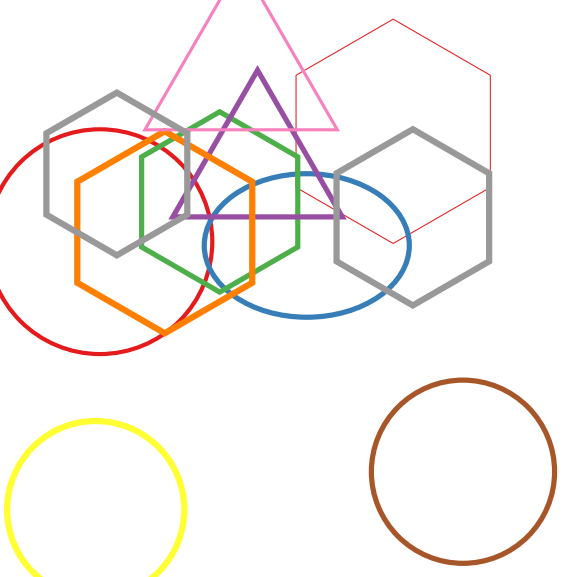[{"shape": "circle", "thickness": 2, "radius": 0.97, "center": [0.173, 0.581]}, {"shape": "hexagon", "thickness": 0.5, "radius": 0.97, "center": [0.681, 0.772]}, {"shape": "oval", "thickness": 2.5, "radius": 0.89, "center": [0.531, 0.574]}, {"shape": "hexagon", "thickness": 2.5, "radius": 0.78, "center": [0.38, 0.649]}, {"shape": "triangle", "thickness": 2.5, "radius": 0.85, "center": [0.446, 0.708]}, {"shape": "hexagon", "thickness": 3, "radius": 0.87, "center": [0.285, 0.597]}, {"shape": "circle", "thickness": 3, "radius": 0.77, "center": [0.166, 0.117]}, {"shape": "circle", "thickness": 2.5, "radius": 0.79, "center": [0.802, 0.182]}, {"shape": "triangle", "thickness": 1.5, "radius": 0.96, "center": [0.417, 0.871]}, {"shape": "hexagon", "thickness": 3, "radius": 0.76, "center": [0.715, 0.623]}, {"shape": "hexagon", "thickness": 3, "radius": 0.7, "center": [0.202, 0.698]}]